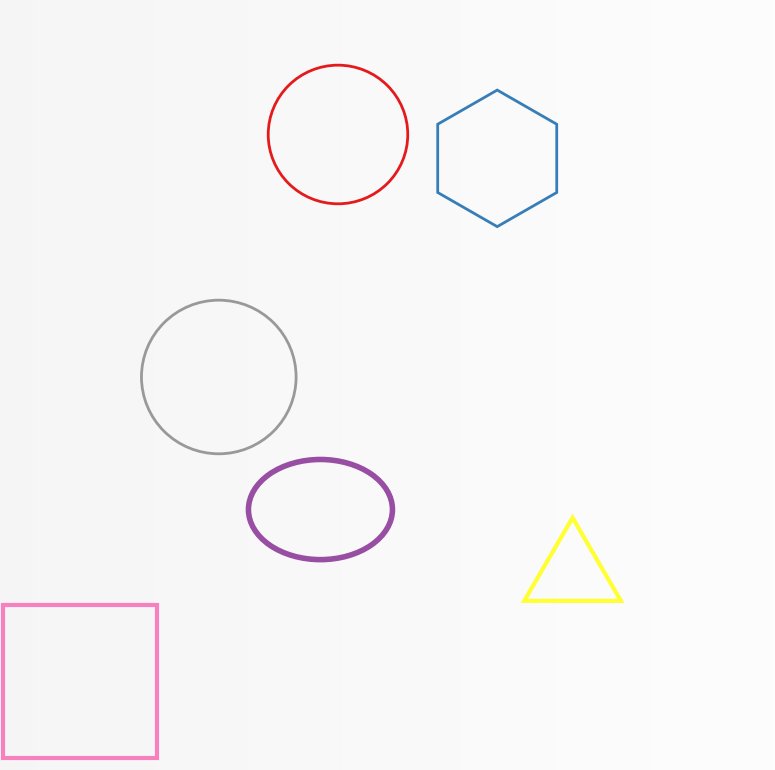[{"shape": "circle", "thickness": 1, "radius": 0.45, "center": [0.436, 0.825]}, {"shape": "hexagon", "thickness": 1, "radius": 0.44, "center": [0.642, 0.794]}, {"shape": "oval", "thickness": 2, "radius": 0.46, "center": [0.413, 0.338]}, {"shape": "triangle", "thickness": 1.5, "radius": 0.36, "center": [0.739, 0.256]}, {"shape": "square", "thickness": 1.5, "radius": 0.5, "center": [0.103, 0.115]}, {"shape": "circle", "thickness": 1, "radius": 0.5, "center": [0.282, 0.51]}]